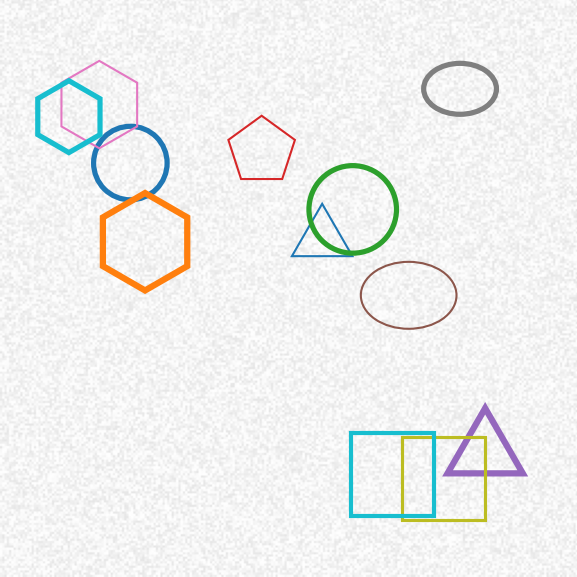[{"shape": "triangle", "thickness": 1, "radius": 0.3, "center": [0.558, 0.586]}, {"shape": "circle", "thickness": 2.5, "radius": 0.32, "center": [0.226, 0.717]}, {"shape": "hexagon", "thickness": 3, "radius": 0.42, "center": [0.251, 0.581]}, {"shape": "circle", "thickness": 2.5, "radius": 0.38, "center": [0.611, 0.637]}, {"shape": "pentagon", "thickness": 1, "radius": 0.3, "center": [0.453, 0.738]}, {"shape": "triangle", "thickness": 3, "radius": 0.38, "center": [0.84, 0.217]}, {"shape": "oval", "thickness": 1, "radius": 0.41, "center": [0.708, 0.488]}, {"shape": "hexagon", "thickness": 1, "radius": 0.38, "center": [0.172, 0.818]}, {"shape": "oval", "thickness": 2.5, "radius": 0.32, "center": [0.797, 0.845]}, {"shape": "square", "thickness": 1.5, "radius": 0.36, "center": [0.768, 0.171]}, {"shape": "square", "thickness": 2, "radius": 0.36, "center": [0.68, 0.178]}, {"shape": "hexagon", "thickness": 2.5, "radius": 0.31, "center": [0.119, 0.797]}]